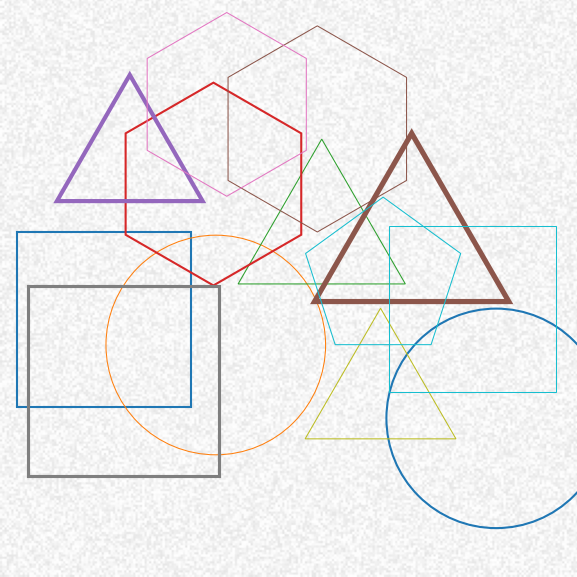[{"shape": "circle", "thickness": 1, "radius": 0.95, "center": [0.859, 0.275]}, {"shape": "square", "thickness": 1, "radius": 0.76, "center": [0.18, 0.445]}, {"shape": "circle", "thickness": 0.5, "radius": 0.95, "center": [0.374, 0.402]}, {"shape": "triangle", "thickness": 0.5, "radius": 0.84, "center": [0.557, 0.591]}, {"shape": "hexagon", "thickness": 1, "radius": 0.88, "center": [0.37, 0.68]}, {"shape": "triangle", "thickness": 2, "radius": 0.73, "center": [0.225, 0.724]}, {"shape": "triangle", "thickness": 2.5, "radius": 0.97, "center": [0.713, 0.574]}, {"shape": "hexagon", "thickness": 0.5, "radius": 0.89, "center": [0.549, 0.776]}, {"shape": "hexagon", "thickness": 0.5, "radius": 0.8, "center": [0.393, 0.818]}, {"shape": "square", "thickness": 1.5, "radius": 0.82, "center": [0.214, 0.339]}, {"shape": "triangle", "thickness": 0.5, "radius": 0.75, "center": [0.659, 0.315]}, {"shape": "pentagon", "thickness": 0.5, "radius": 0.71, "center": [0.663, 0.517]}, {"shape": "square", "thickness": 0.5, "radius": 0.72, "center": [0.818, 0.464]}]